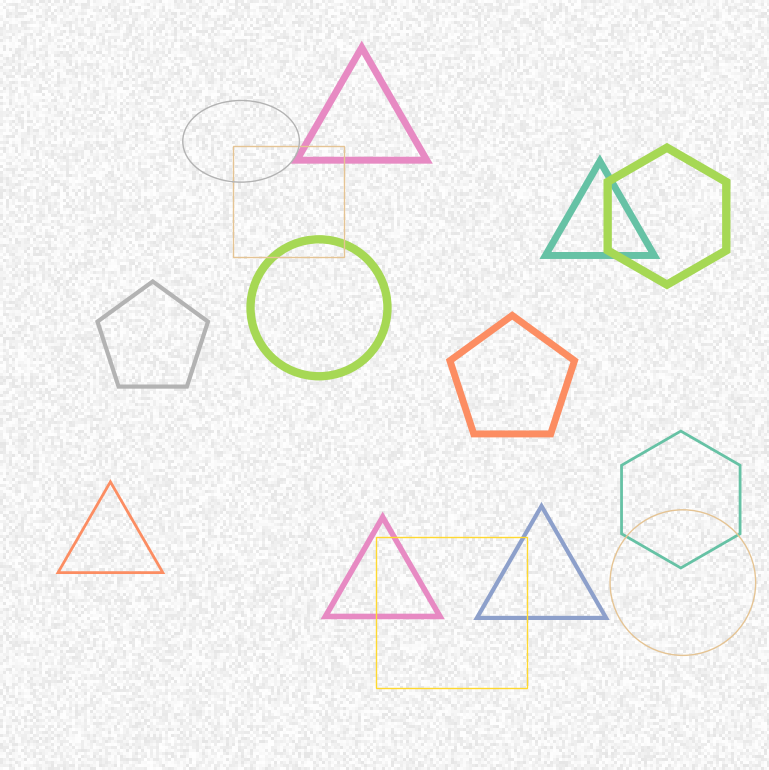[{"shape": "hexagon", "thickness": 1, "radius": 0.44, "center": [0.884, 0.351]}, {"shape": "triangle", "thickness": 2.5, "radius": 0.41, "center": [0.779, 0.709]}, {"shape": "pentagon", "thickness": 2.5, "radius": 0.43, "center": [0.665, 0.505]}, {"shape": "triangle", "thickness": 1, "radius": 0.39, "center": [0.143, 0.296]}, {"shape": "triangle", "thickness": 1.5, "radius": 0.48, "center": [0.703, 0.246]}, {"shape": "triangle", "thickness": 2, "radius": 0.43, "center": [0.497, 0.242]}, {"shape": "triangle", "thickness": 2.5, "radius": 0.49, "center": [0.47, 0.841]}, {"shape": "circle", "thickness": 3, "radius": 0.44, "center": [0.414, 0.6]}, {"shape": "hexagon", "thickness": 3, "radius": 0.44, "center": [0.866, 0.719]}, {"shape": "square", "thickness": 0.5, "radius": 0.49, "center": [0.586, 0.204]}, {"shape": "circle", "thickness": 0.5, "radius": 0.47, "center": [0.887, 0.243]}, {"shape": "square", "thickness": 0.5, "radius": 0.36, "center": [0.375, 0.739]}, {"shape": "oval", "thickness": 0.5, "radius": 0.38, "center": [0.313, 0.816]}, {"shape": "pentagon", "thickness": 1.5, "radius": 0.38, "center": [0.198, 0.559]}]